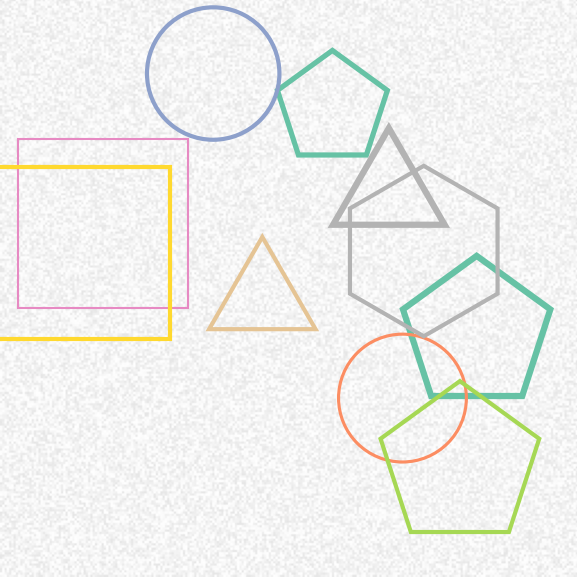[{"shape": "pentagon", "thickness": 2.5, "radius": 0.5, "center": [0.576, 0.812]}, {"shape": "pentagon", "thickness": 3, "radius": 0.67, "center": [0.825, 0.422]}, {"shape": "circle", "thickness": 1.5, "radius": 0.55, "center": [0.697, 0.31]}, {"shape": "circle", "thickness": 2, "radius": 0.57, "center": [0.369, 0.872]}, {"shape": "square", "thickness": 1, "radius": 0.73, "center": [0.178, 0.612]}, {"shape": "pentagon", "thickness": 2, "radius": 0.72, "center": [0.796, 0.195]}, {"shape": "square", "thickness": 2, "radius": 0.74, "center": [0.146, 0.561]}, {"shape": "triangle", "thickness": 2, "radius": 0.53, "center": [0.454, 0.482]}, {"shape": "hexagon", "thickness": 2, "radius": 0.74, "center": [0.734, 0.564]}, {"shape": "triangle", "thickness": 3, "radius": 0.56, "center": [0.673, 0.666]}]